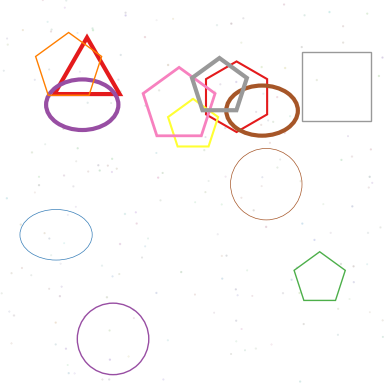[{"shape": "hexagon", "thickness": 1.5, "radius": 0.46, "center": [0.614, 0.749]}, {"shape": "triangle", "thickness": 3, "radius": 0.49, "center": [0.226, 0.805]}, {"shape": "oval", "thickness": 0.5, "radius": 0.47, "center": [0.146, 0.39]}, {"shape": "pentagon", "thickness": 1, "radius": 0.35, "center": [0.83, 0.276]}, {"shape": "oval", "thickness": 3, "radius": 0.47, "center": [0.214, 0.728]}, {"shape": "circle", "thickness": 1, "radius": 0.46, "center": [0.294, 0.12]}, {"shape": "pentagon", "thickness": 1, "radius": 0.45, "center": [0.178, 0.825]}, {"shape": "pentagon", "thickness": 1.5, "radius": 0.34, "center": [0.502, 0.675]}, {"shape": "circle", "thickness": 0.5, "radius": 0.46, "center": [0.692, 0.522]}, {"shape": "oval", "thickness": 3, "radius": 0.46, "center": [0.681, 0.713]}, {"shape": "pentagon", "thickness": 2, "radius": 0.49, "center": [0.465, 0.727]}, {"shape": "square", "thickness": 1, "radius": 0.45, "center": [0.873, 0.775]}, {"shape": "pentagon", "thickness": 3, "radius": 0.37, "center": [0.57, 0.774]}]